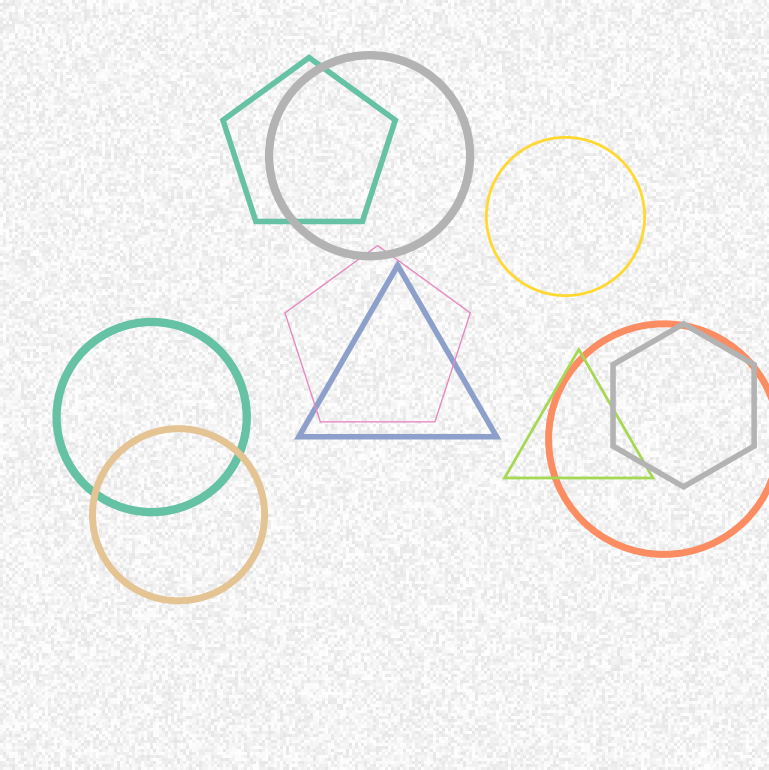[{"shape": "circle", "thickness": 3, "radius": 0.62, "center": [0.197, 0.458]}, {"shape": "pentagon", "thickness": 2, "radius": 0.59, "center": [0.401, 0.808]}, {"shape": "circle", "thickness": 2.5, "radius": 0.75, "center": [0.862, 0.43]}, {"shape": "triangle", "thickness": 2, "radius": 0.74, "center": [0.517, 0.507]}, {"shape": "pentagon", "thickness": 0.5, "radius": 0.63, "center": [0.49, 0.555]}, {"shape": "triangle", "thickness": 1, "radius": 0.56, "center": [0.752, 0.435]}, {"shape": "circle", "thickness": 1, "radius": 0.51, "center": [0.734, 0.719]}, {"shape": "circle", "thickness": 2.5, "radius": 0.56, "center": [0.232, 0.332]}, {"shape": "hexagon", "thickness": 2, "radius": 0.53, "center": [0.888, 0.474]}, {"shape": "circle", "thickness": 3, "radius": 0.65, "center": [0.48, 0.798]}]